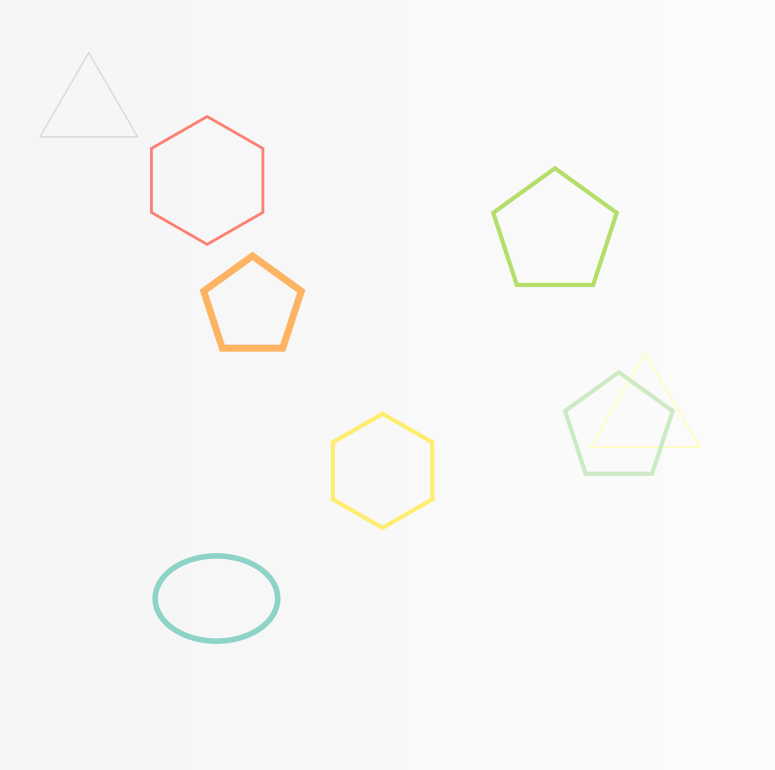[{"shape": "oval", "thickness": 2, "radius": 0.4, "center": [0.279, 0.223]}, {"shape": "triangle", "thickness": 0.5, "radius": 0.41, "center": [0.833, 0.46]}, {"shape": "hexagon", "thickness": 1, "radius": 0.42, "center": [0.267, 0.766]}, {"shape": "pentagon", "thickness": 2.5, "radius": 0.33, "center": [0.326, 0.601]}, {"shape": "pentagon", "thickness": 1.5, "radius": 0.42, "center": [0.716, 0.698]}, {"shape": "triangle", "thickness": 0.5, "radius": 0.36, "center": [0.115, 0.859]}, {"shape": "pentagon", "thickness": 1.5, "radius": 0.36, "center": [0.799, 0.444]}, {"shape": "hexagon", "thickness": 1.5, "radius": 0.37, "center": [0.494, 0.389]}]